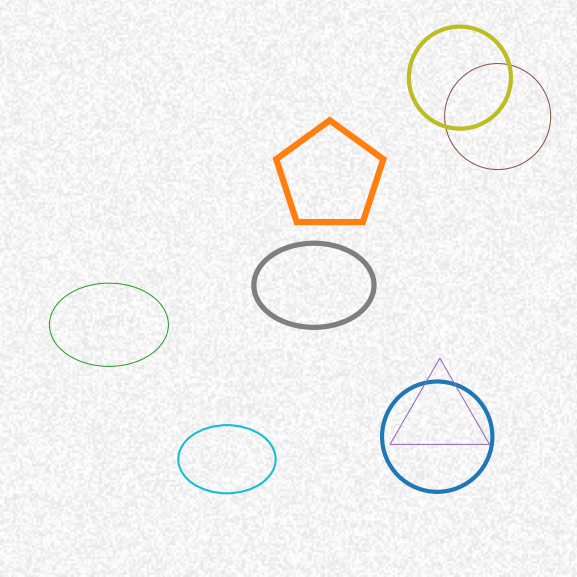[{"shape": "circle", "thickness": 2, "radius": 0.48, "center": [0.757, 0.243]}, {"shape": "pentagon", "thickness": 3, "radius": 0.49, "center": [0.571, 0.693]}, {"shape": "oval", "thickness": 0.5, "radius": 0.51, "center": [0.189, 0.437]}, {"shape": "triangle", "thickness": 0.5, "radius": 0.5, "center": [0.762, 0.279]}, {"shape": "circle", "thickness": 0.5, "radius": 0.46, "center": [0.862, 0.797]}, {"shape": "oval", "thickness": 2.5, "radius": 0.52, "center": [0.544, 0.505]}, {"shape": "circle", "thickness": 2, "radius": 0.44, "center": [0.796, 0.865]}, {"shape": "oval", "thickness": 1, "radius": 0.42, "center": [0.393, 0.204]}]